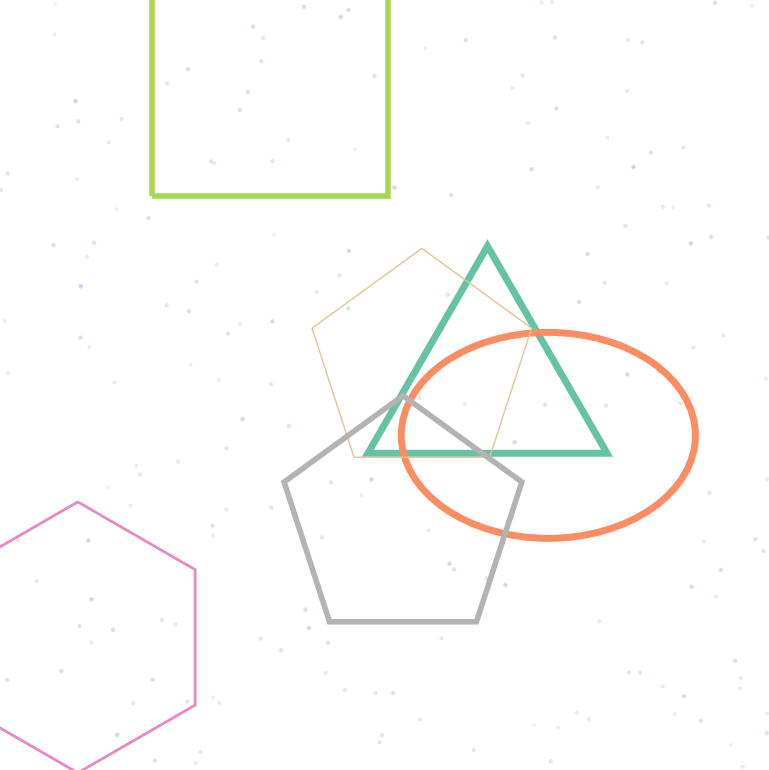[{"shape": "triangle", "thickness": 2.5, "radius": 0.9, "center": [0.633, 0.501]}, {"shape": "oval", "thickness": 2.5, "radius": 0.96, "center": [0.712, 0.435]}, {"shape": "hexagon", "thickness": 1, "radius": 0.88, "center": [0.101, 0.172]}, {"shape": "square", "thickness": 2, "radius": 0.77, "center": [0.351, 0.9]}, {"shape": "pentagon", "thickness": 0.5, "radius": 0.75, "center": [0.548, 0.527]}, {"shape": "pentagon", "thickness": 2, "radius": 0.81, "center": [0.523, 0.324]}]